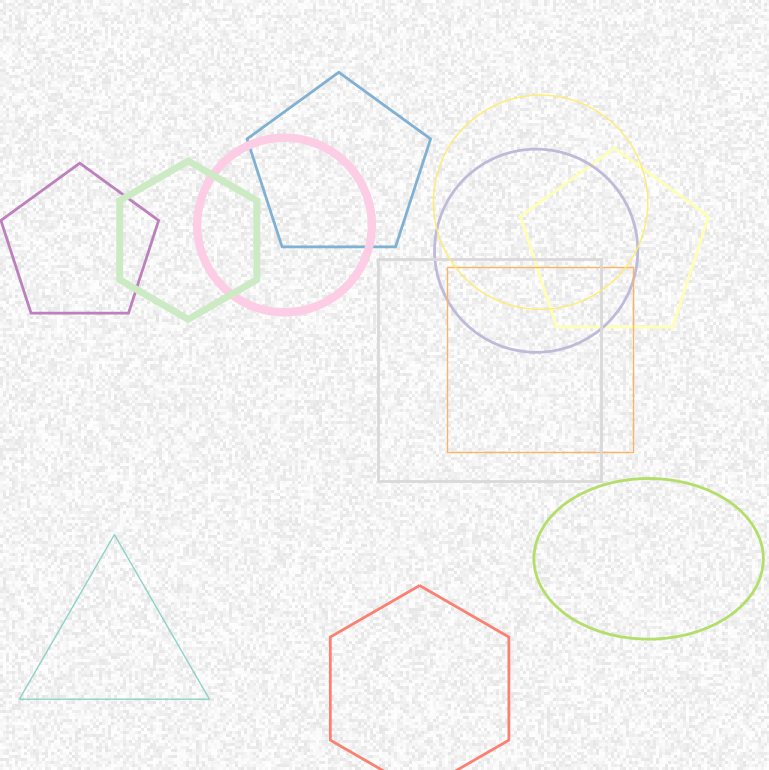[{"shape": "triangle", "thickness": 0.5, "radius": 0.71, "center": [0.149, 0.163]}, {"shape": "pentagon", "thickness": 1, "radius": 0.64, "center": [0.798, 0.679]}, {"shape": "circle", "thickness": 1, "radius": 0.66, "center": [0.696, 0.674]}, {"shape": "hexagon", "thickness": 1, "radius": 0.67, "center": [0.545, 0.106]}, {"shape": "pentagon", "thickness": 1, "radius": 0.63, "center": [0.44, 0.781]}, {"shape": "square", "thickness": 0.5, "radius": 0.6, "center": [0.701, 0.533]}, {"shape": "oval", "thickness": 1, "radius": 0.74, "center": [0.842, 0.274]}, {"shape": "circle", "thickness": 3, "radius": 0.57, "center": [0.369, 0.708]}, {"shape": "square", "thickness": 1, "radius": 0.72, "center": [0.636, 0.52]}, {"shape": "pentagon", "thickness": 1, "radius": 0.54, "center": [0.104, 0.68]}, {"shape": "hexagon", "thickness": 2.5, "radius": 0.51, "center": [0.244, 0.688]}, {"shape": "circle", "thickness": 0.5, "radius": 0.7, "center": [0.702, 0.737]}]